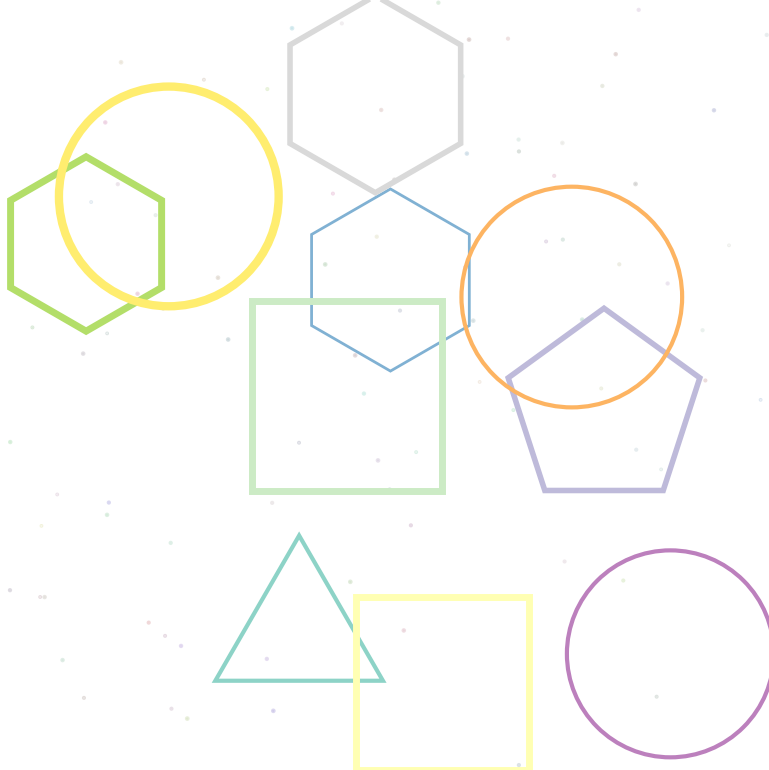[{"shape": "triangle", "thickness": 1.5, "radius": 0.63, "center": [0.388, 0.179]}, {"shape": "square", "thickness": 2.5, "radius": 0.56, "center": [0.575, 0.112]}, {"shape": "pentagon", "thickness": 2, "radius": 0.65, "center": [0.784, 0.469]}, {"shape": "hexagon", "thickness": 1, "radius": 0.59, "center": [0.507, 0.636]}, {"shape": "circle", "thickness": 1.5, "radius": 0.72, "center": [0.743, 0.614]}, {"shape": "hexagon", "thickness": 2.5, "radius": 0.57, "center": [0.112, 0.683]}, {"shape": "hexagon", "thickness": 2, "radius": 0.64, "center": [0.487, 0.878]}, {"shape": "circle", "thickness": 1.5, "radius": 0.67, "center": [0.871, 0.151]}, {"shape": "square", "thickness": 2.5, "radius": 0.61, "center": [0.451, 0.486]}, {"shape": "circle", "thickness": 3, "radius": 0.71, "center": [0.219, 0.745]}]